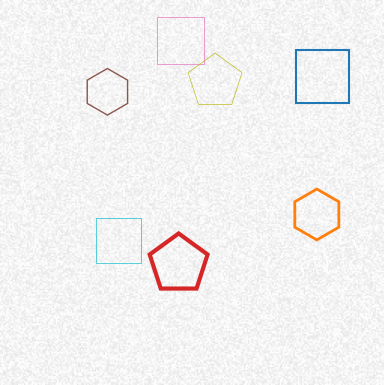[{"shape": "square", "thickness": 1.5, "radius": 0.34, "center": [0.839, 0.801]}, {"shape": "hexagon", "thickness": 2, "radius": 0.33, "center": [0.823, 0.443]}, {"shape": "pentagon", "thickness": 3, "radius": 0.4, "center": [0.464, 0.315]}, {"shape": "hexagon", "thickness": 1, "radius": 0.3, "center": [0.279, 0.762]}, {"shape": "square", "thickness": 0.5, "radius": 0.3, "center": [0.469, 0.895]}, {"shape": "pentagon", "thickness": 0.5, "radius": 0.37, "center": [0.559, 0.788]}, {"shape": "square", "thickness": 0.5, "radius": 0.29, "center": [0.307, 0.375]}]